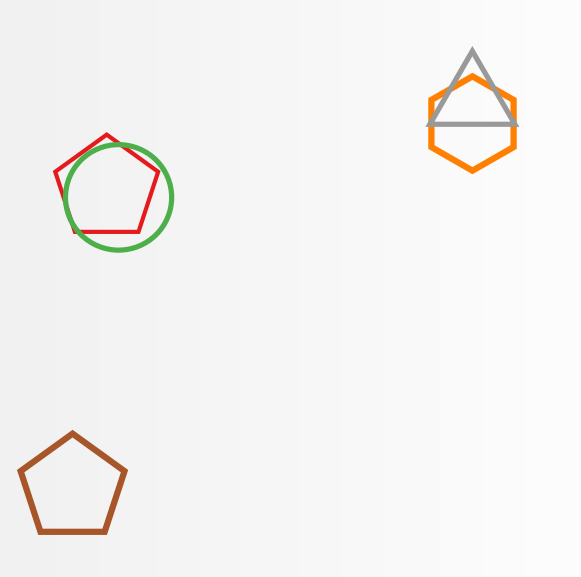[{"shape": "pentagon", "thickness": 2, "radius": 0.47, "center": [0.184, 0.673]}, {"shape": "circle", "thickness": 2.5, "radius": 0.46, "center": [0.204, 0.657]}, {"shape": "hexagon", "thickness": 3, "radius": 0.41, "center": [0.813, 0.785]}, {"shape": "pentagon", "thickness": 3, "radius": 0.47, "center": [0.125, 0.154]}, {"shape": "triangle", "thickness": 2.5, "radius": 0.42, "center": [0.813, 0.826]}]